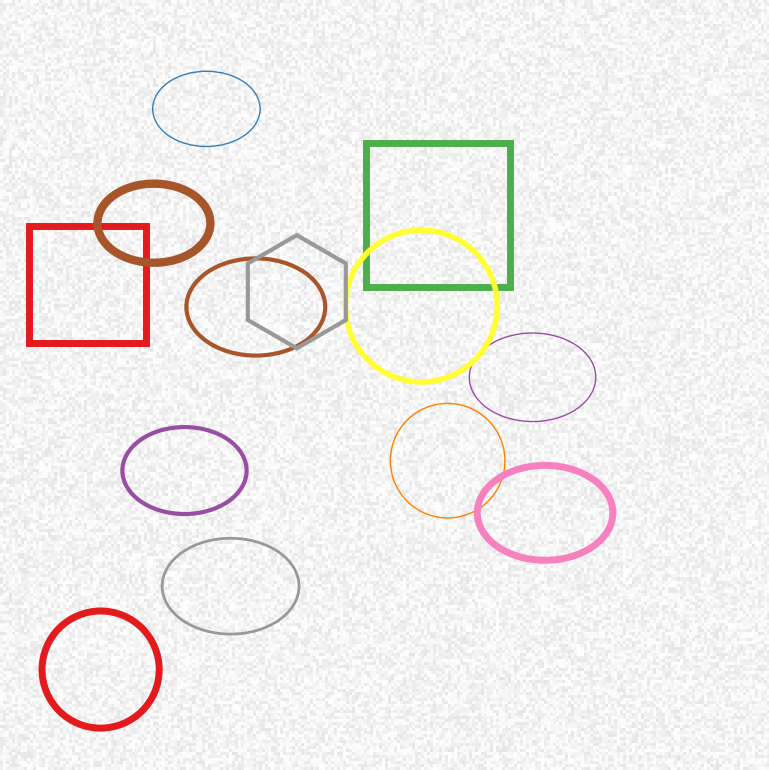[{"shape": "square", "thickness": 2.5, "radius": 0.38, "center": [0.113, 0.631]}, {"shape": "circle", "thickness": 2.5, "radius": 0.38, "center": [0.131, 0.13]}, {"shape": "oval", "thickness": 0.5, "radius": 0.35, "center": [0.268, 0.859]}, {"shape": "square", "thickness": 2.5, "radius": 0.47, "center": [0.569, 0.721]}, {"shape": "oval", "thickness": 1.5, "radius": 0.4, "center": [0.24, 0.389]}, {"shape": "oval", "thickness": 0.5, "radius": 0.41, "center": [0.692, 0.51]}, {"shape": "circle", "thickness": 0.5, "radius": 0.37, "center": [0.581, 0.402]}, {"shape": "circle", "thickness": 2, "radius": 0.49, "center": [0.547, 0.603]}, {"shape": "oval", "thickness": 1.5, "radius": 0.45, "center": [0.332, 0.601]}, {"shape": "oval", "thickness": 3, "radius": 0.37, "center": [0.2, 0.71]}, {"shape": "oval", "thickness": 2.5, "radius": 0.44, "center": [0.708, 0.334]}, {"shape": "oval", "thickness": 1, "radius": 0.44, "center": [0.299, 0.239]}, {"shape": "hexagon", "thickness": 1.5, "radius": 0.37, "center": [0.385, 0.621]}]